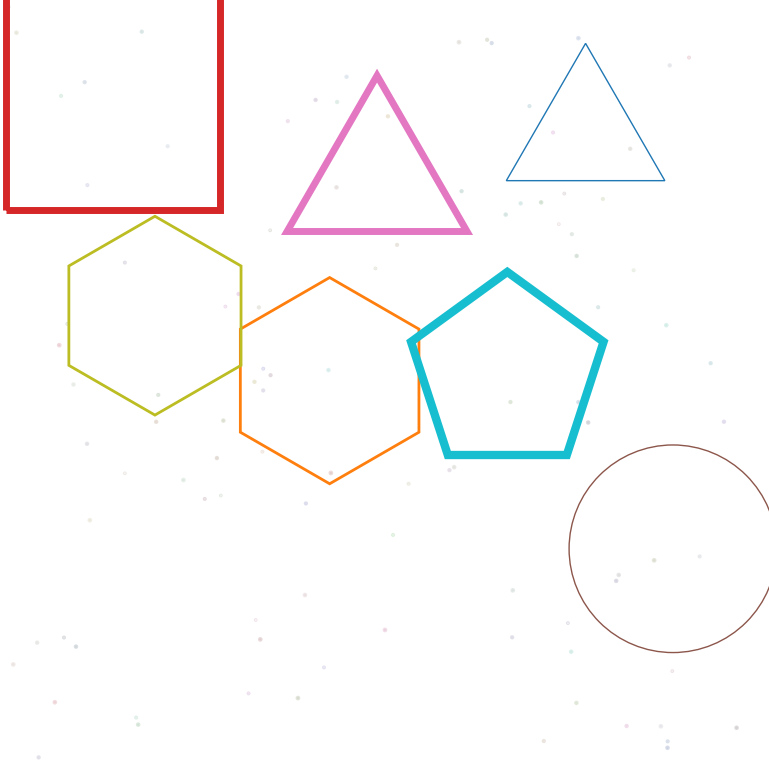[{"shape": "triangle", "thickness": 0.5, "radius": 0.59, "center": [0.76, 0.825]}, {"shape": "hexagon", "thickness": 1, "radius": 0.67, "center": [0.428, 0.506]}, {"shape": "square", "thickness": 2.5, "radius": 0.69, "center": [0.147, 0.866]}, {"shape": "circle", "thickness": 0.5, "radius": 0.67, "center": [0.874, 0.287]}, {"shape": "triangle", "thickness": 2.5, "radius": 0.67, "center": [0.49, 0.767]}, {"shape": "hexagon", "thickness": 1, "radius": 0.65, "center": [0.201, 0.59]}, {"shape": "pentagon", "thickness": 3, "radius": 0.66, "center": [0.659, 0.515]}]